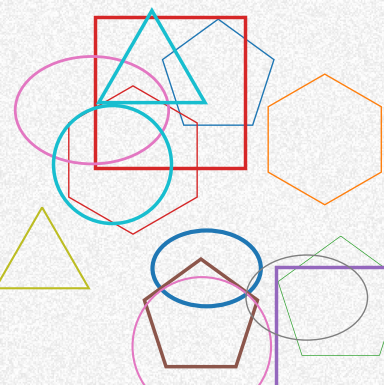[{"shape": "oval", "thickness": 3, "radius": 0.7, "center": [0.537, 0.303]}, {"shape": "pentagon", "thickness": 1, "radius": 0.76, "center": [0.567, 0.798]}, {"shape": "hexagon", "thickness": 1, "radius": 0.85, "center": [0.843, 0.638]}, {"shape": "pentagon", "thickness": 0.5, "radius": 0.86, "center": [0.885, 0.216]}, {"shape": "square", "thickness": 2.5, "radius": 0.98, "center": [0.441, 0.761]}, {"shape": "hexagon", "thickness": 1, "radius": 0.96, "center": [0.345, 0.584]}, {"shape": "square", "thickness": 2.5, "radius": 0.88, "center": [0.892, 0.132]}, {"shape": "pentagon", "thickness": 2.5, "radius": 0.77, "center": [0.522, 0.173]}, {"shape": "oval", "thickness": 2, "radius": 1.0, "center": [0.239, 0.714]}, {"shape": "circle", "thickness": 1.5, "radius": 0.9, "center": [0.524, 0.1]}, {"shape": "oval", "thickness": 1, "radius": 0.79, "center": [0.797, 0.227]}, {"shape": "triangle", "thickness": 1.5, "radius": 0.7, "center": [0.109, 0.321]}, {"shape": "triangle", "thickness": 2.5, "radius": 0.8, "center": [0.395, 0.813]}, {"shape": "circle", "thickness": 2.5, "radius": 0.77, "center": [0.292, 0.573]}]